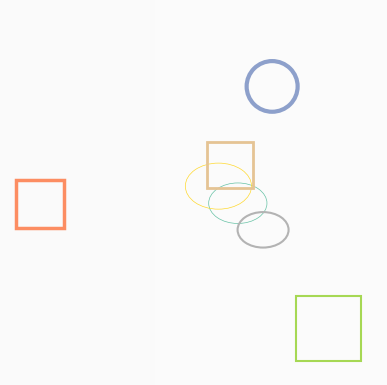[{"shape": "oval", "thickness": 0.5, "radius": 0.38, "center": [0.614, 0.472]}, {"shape": "square", "thickness": 2.5, "radius": 0.31, "center": [0.103, 0.471]}, {"shape": "circle", "thickness": 3, "radius": 0.33, "center": [0.702, 0.776]}, {"shape": "square", "thickness": 1.5, "radius": 0.42, "center": [0.848, 0.147]}, {"shape": "oval", "thickness": 0.5, "radius": 0.43, "center": [0.564, 0.517]}, {"shape": "square", "thickness": 2, "radius": 0.29, "center": [0.593, 0.571]}, {"shape": "oval", "thickness": 1.5, "radius": 0.33, "center": [0.679, 0.403]}]